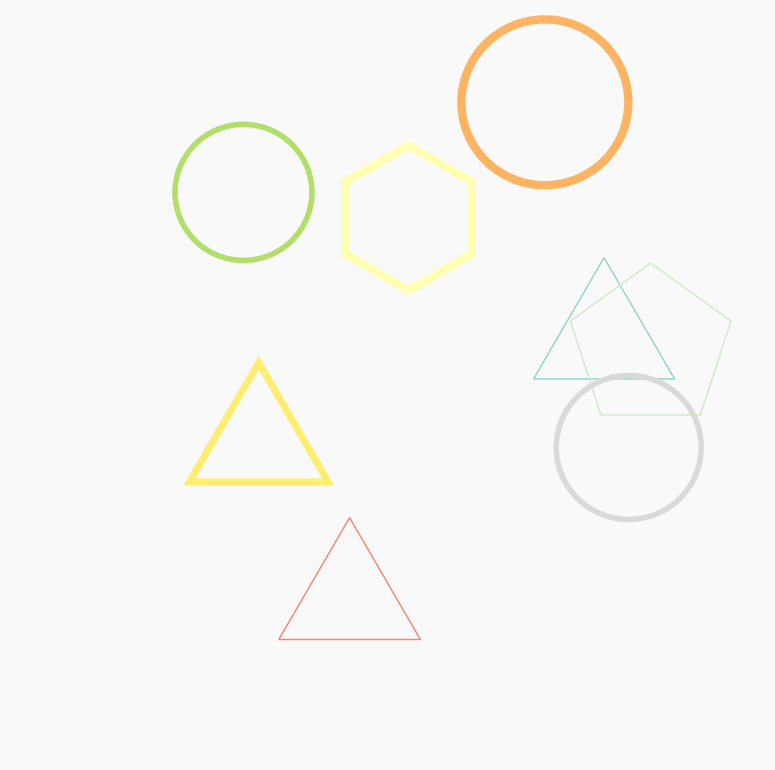[{"shape": "triangle", "thickness": 0.5, "radius": 0.52, "center": [0.779, 0.56]}, {"shape": "hexagon", "thickness": 3, "radius": 0.47, "center": [0.527, 0.717]}, {"shape": "triangle", "thickness": 0.5, "radius": 0.53, "center": [0.451, 0.222]}, {"shape": "circle", "thickness": 3, "radius": 0.54, "center": [0.703, 0.867]}, {"shape": "circle", "thickness": 2, "radius": 0.44, "center": [0.314, 0.75]}, {"shape": "circle", "thickness": 2, "radius": 0.47, "center": [0.811, 0.419]}, {"shape": "pentagon", "thickness": 0.5, "radius": 0.54, "center": [0.84, 0.549]}, {"shape": "triangle", "thickness": 2.5, "radius": 0.52, "center": [0.334, 0.426]}]